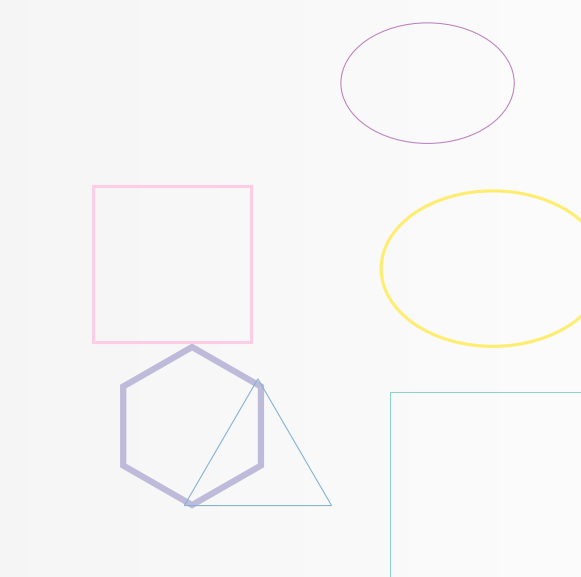[{"shape": "square", "thickness": 0.5, "radius": 0.93, "center": [0.858, 0.134]}, {"shape": "hexagon", "thickness": 3, "radius": 0.68, "center": [0.33, 0.261]}, {"shape": "triangle", "thickness": 0.5, "radius": 0.73, "center": [0.444, 0.197]}, {"shape": "square", "thickness": 1.5, "radius": 0.68, "center": [0.296, 0.542]}, {"shape": "oval", "thickness": 0.5, "radius": 0.75, "center": [0.736, 0.855]}, {"shape": "oval", "thickness": 1.5, "radius": 0.96, "center": [0.848, 0.534]}]